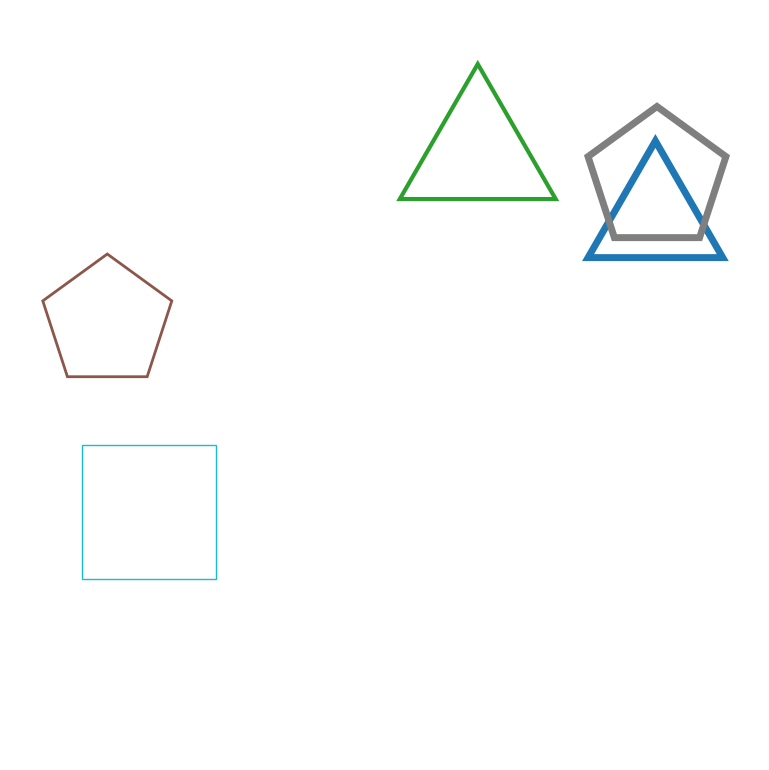[{"shape": "triangle", "thickness": 2.5, "radius": 0.5, "center": [0.851, 0.716]}, {"shape": "triangle", "thickness": 1.5, "radius": 0.58, "center": [0.62, 0.8]}, {"shape": "pentagon", "thickness": 1, "radius": 0.44, "center": [0.139, 0.582]}, {"shape": "pentagon", "thickness": 2.5, "radius": 0.47, "center": [0.853, 0.768]}, {"shape": "square", "thickness": 0.5, "radius": 0.43, "center": [0.194, 0.335]}]